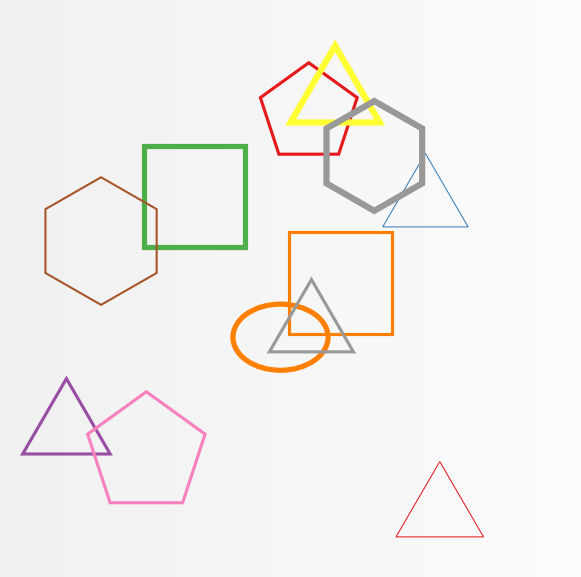[{"shape": "triangle", "thickness": 0.5, "radius": 0.43, "center": [0.757, 0.113]}, {"shape": "pentagon", "thickness": 1.5, "radius": 0.44, "center": [0.531, 0.803]}, {"shape": "triangle", "thickness": 0.5, "radius": 0.42, "center": [0.732, 0.649]}, {"shape": "square", "thickness": 2.5, "radius": 0.44, "center": [0.335, 0.659]}, {"shape": "triangle", "thickness": 1.5, "radius": 0.43, "center": [0.114, 0.256]}, {"shape": "oval", "thickness": 2.5, "radius": 0.41, "center": [0.483, 0.415]}, {"shape": "square", "thickness": 1.5, "radius": 0.44, "center": [0.586, 0.509]}, {"shape": "triangle", "thickness": 3, "radius": 0.44, "center": [0.577, 0.831]}, {"shape": "hexagon", "thickness": 1, "radius": 0.55, "center": [0.174, 0.582]}, {"shape": "pentagon", "thickness": 1.5, "radius": 0.53, "center": [0.252, 0.215]}, {"shape": "triangle", "thickness": 1.5, "radius": 0.42, "center": [0.536, 0.432]}, {"shape": "hexagon", "thickness": 3, "radius": 0.48, "center": [0.644, 0.729]}]